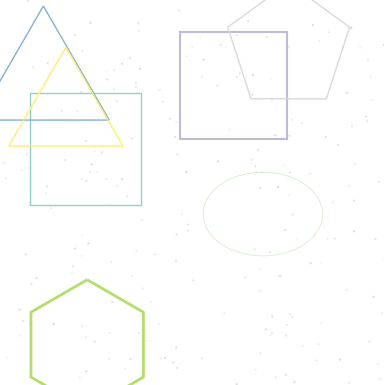[{"shape": "square", "thickness": 1, "radius": 0.73, "center": [0.222, 0.613]}, {"shape": "square", "thickness": 1.5, "radius": 0.7, "center": [0.607, 0.777]}, {"shape": "triangle", "thickness": 1, "radius": 0.99, "center": [0.113, 0.787]}, {"shape": "hexagon", "thickness": 2, "radius": 0.84, "center": [0.226, 0.105]}, {"shape": "pentagon", "thickness": 1, "radius": 0.83, "center": [0.75, 0.878]}, {"shape": "oval", "thickness": 0.5, "radius": 0.78, "center": [0.683, 0.444]}, {"shape": "triangle", "thickness": 1, "radius": 0.86, "center": [0.171, 0.706]}]